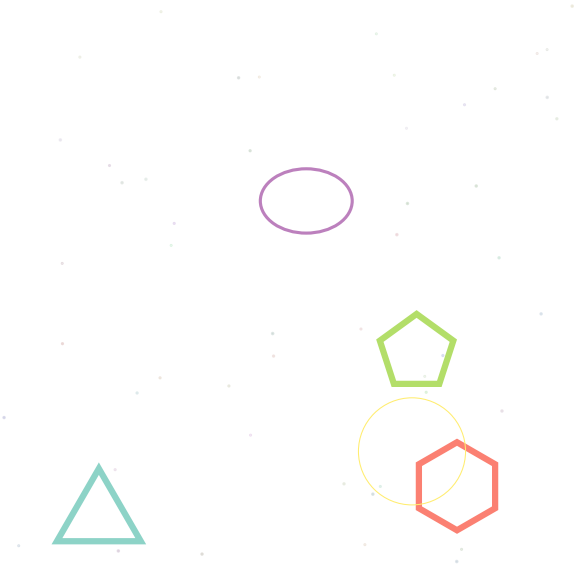[{"shape": "triangle", "thickness": 3, "radius": 0.42, "center": [0.171, 0.104]}, {"shape": "hexagon", "thickness": 3, "radius": 0.38, "center": [0.791, 0.157]}, {"shape": "pentagon", "thickness": 3, "radius": 0.33, "center": [0.721, 0.389]}, {"shape": "oval", "thickness": 1.5, "radius": 0.4, "center": [0.53, 0.651]}, {"shape": "circle", "thickness": 0.5, "radius": 0.46, "center": [0.713, 0.218]}]